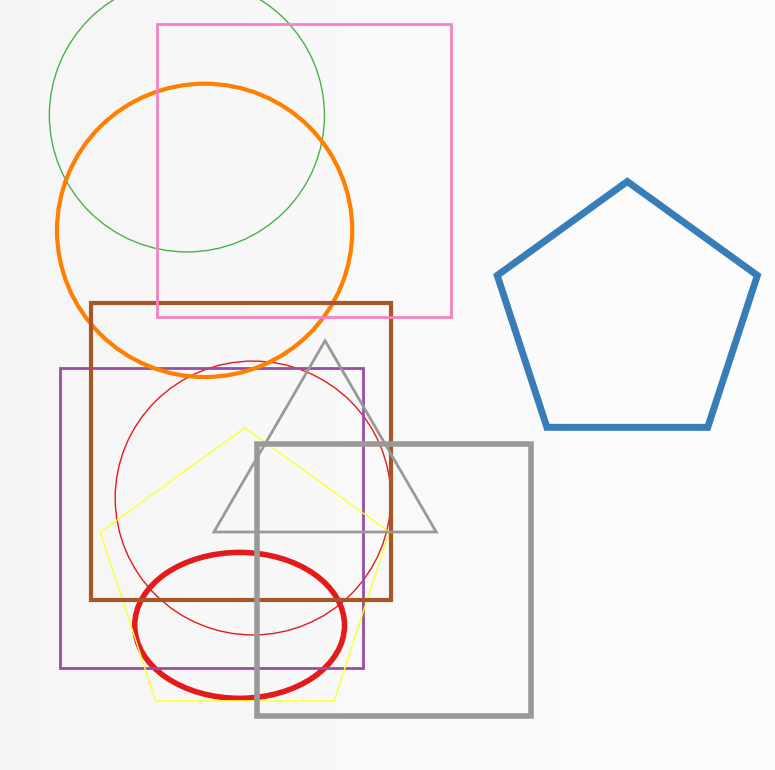[{"shape": "oval", "thickness": 2, "radius": 0.68, "center": [0.309, 0.188]}, {"shape": "circle", "thickness": 0.5, "radius": 0.89, "center": [0.326, 0.353]}, {"shape": "pentagon", "thickness": 2.5, "radius": 0.88, "center": [0.809, 0.588]}, {"shape": "circle", "thickness": 0.5, "radius": 0.89, "center": [0.241, 0.85]}, {"shape": "square", "thickness": 1, "radius": 0.98, "center": [0.273, 0.327]}, {"shape": "circle", "thickness": 1.5, "radius": 0.95, "center": [0.264, 0.701]}, {"shape": "pentagon", "thickness": 0.5, "radius": 0.98, "center": [0.316, 0.248]}, {"shape": "square", "thickness": 1.5, "radius": 0.97, "center": [0.311, 0.414]}, {"shape": "square", "thickness": 1, "radius": 0.95, "center": [0.392, 0.778]}, {"shape": "triangle", "thickness": 1, "radius": 0.83, "center": [0.419, 0.392]}, {"shape": "square", "thickness": 2, "radius": 0.88, "center": [0.508, 0.246]}]